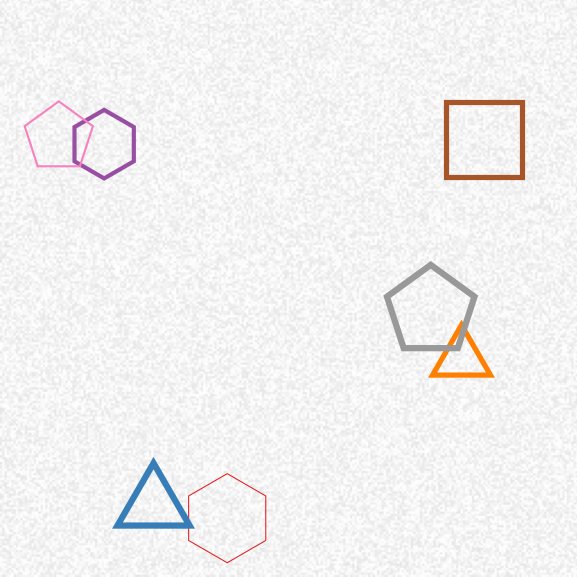[{"shape": "hexagon", "thickness": 0.5, "radius": 0.39, "center": [0.393, 0.102]}, {"shape": "triangle", "thickness": 3, "radius": 0.36, "center": [0.266, 0.125]}, {"shape": "hexagon", "thickness": 2, "radius": 0.3, "center": [0.18, 0.75]}, {"shape": "triangle", "thickness": 2.5, "radius": 0.29, "center": [0.799, 0.379]}, {"shape": "square", "thickness": 2.5, "radius": 0.33, "center": [0.838, 0.757]}, {"shape": "pentagon", "thickness": 1, "radius": 0.31, "center": [0.102, 0.761]}, {"shape": "pentagon", "thickness": 3, "radius": 0.4, "center": [0.746, 0.461]}]